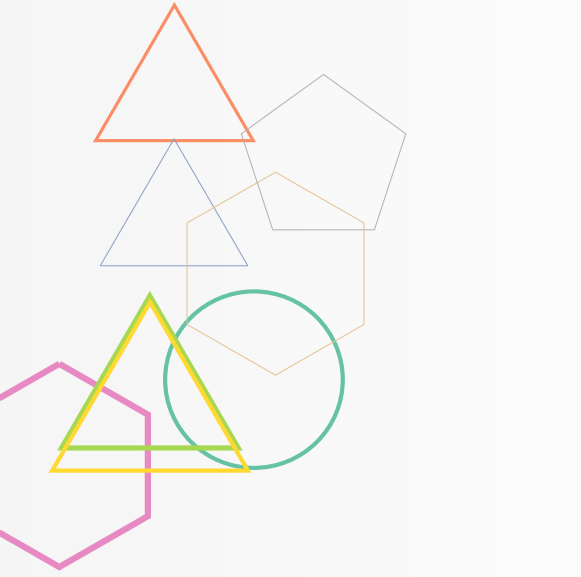[{"shape": "circle", "thickness": 2, "radius": 0.76, "center": [0.437, 0.342]}, {"shape": "triangle", "thickness": 1.5, "radius": 0.78, "center": [0.3, 0.834]}, {"shape": "triangle", "thickness": 0.5, "radius": 0.73, "center": [0.299, 0.612]}, {"shape": "hexagon", "thickness": 3, "radius": 0.88, "center": [0.102, 0.193]}, {"shape": "triangle", "thickness": 2.5, "radius": 0.88, "center": [0.258, 0.311]}, {"shape": "triangle", "thickness": 2, "radius": 0.97, "center": [0.258, 0.281]}, {"shape": "hexagon", "thickness": 0.5, "radius": 0.88, "center": [0.474, 0.525]}, {"shape": "pentagon", "thickness": 0.5, "radius": 0.74, "center": [0.557, 0.721]}]